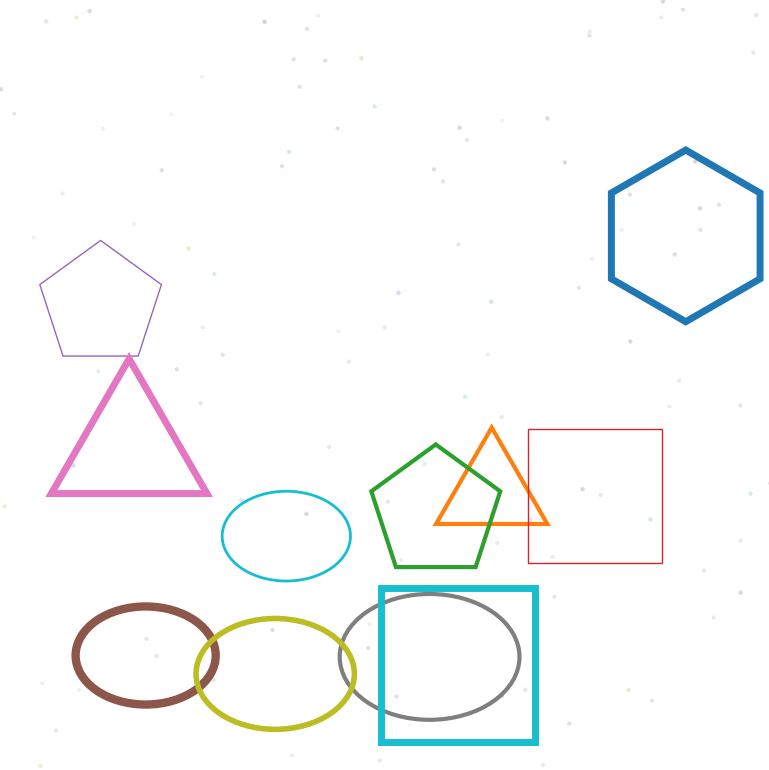[{"shape": "hexagon", "thickness": 2.5, "radius": 0.56, "center": [0.891, 0.694]}, {"shape": "triangle", "thickness": 1.5, "radius": 0.42, "center": [0.639, 0.361]}, {"shape": "pentagon", "thickness": 1.5, "radius": 0.44, "center": [0.566, 0.335]}, {"shape": "square", "thickness": 0.5, "radius": 0.43, "center": [0.773, 0.355]}, {"shape": "pentagon", "thickness": 0.5, "radius": 0.42, "center": [0.131, 0.605]}, {"shape": "oval", "thickness": 3, "radius": 0.45, "center": [0.189, 0.149]}, {"shape": "triangle", "thickness": 2.5, "radius": 0.58, "center": [0.168, 0.417]}, {"shape": "oval", "thickness": 1.5, "radius": 0.58, "center": [0.558, 0.147]}, {"shape": "oval", "thickness": 2, "radius": 0.51, "center": [0.357, 0.125]}, {"shape": "square", "thickness": 2.5, "radius": 0.5, "center": [0.595, 0.136]}, {"shape": "oval", "thickness": 1, "radius": 0.42, "center": [0.372, 0.304]}]